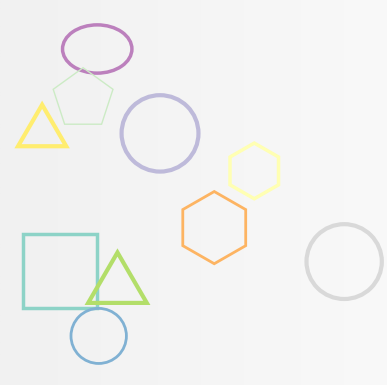[{"shape": "square", "thickness": 2.5, "radius": 0.48, "center": [0.155, 0.295]}, {"shape": "hexagon", "thickness": 2.5, "radius": 0.36, "center": [0.656, 0.556]}, {"shape": "circle", "thickness": 3, "radius": 0.5, "center": [0.413, 0.654]}, {"shape": "circle", "thickness": 2, "radius": 0.36, "center": [0.255, 0.127]}, {"shape": "hexagon", "thickness": 2, "radius": 0.47, "center": [0.553, 0.409]}, {"shape": "triangle", "thickness": 3, "radius": 0.44, "center": [0.303, 0.257]}, {"shape": "circle", "thickness": 3, "radius": 0.49, "center": [0.888, 0.321]}, {"shape": "oval", "thickness": 2.5, "radius": 0.45, "center": [0.251, 0.873]}, {"shape": "pentagon", "thickness": 1, "radius": 0.41, "center": [0.214, 0.743]}, {"shape": "triangle", "thickness": 3, "radius": 0.36, "center": [0.109, 0.656]}]